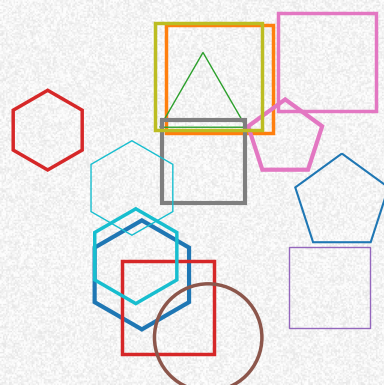[{"shape": "pentagon", "thickness": 1.5, "radius": 0.64, "center": [0.888, 0.474]}, {"shape": "hexagon", "thickness": 3, "radius": 0.71, "center": [0.368, 0.286]}, {"shape": "square", "thickness": 2.5, "radius": 0.7, "center": [0.57, 0.795]}, {"shape": "triangle", "thickness": 1, "radius": 0.65, "center": [0.527, 0.734]}, {"shape": "square", "thickness": 2.5, "radius": 0.6, "center": [0.436, 0.202]}, {"shape": "hexagon", "thickness": 2.5, "radius": 0.52, "center": [0.124, 0.662]}, {"shape": "square", "thickness": 1, "radius": 0.53, "center": [0.856, 0.253]}, {"shape": "circle", "thickness": 2.5, "radius": 0.7, "center": [0.541, 0.123]}, {"shape": "square", "thickness": 2.5, "radius": 0.63, "center": [0.849, 0.839]}, {"shape": "pentagon", "thickness": 3, "radius": 0.5, "center": [0.741, 0.641]}, {"shape": "square", "thickness": 3, "radius": 0.54, "center": [0.528, 0.581]}, {"shape": "square", "thickness": 2.5, "radius": 0.69, "center": [0.542, 0.802]}, {"shape": "hexagon", "thickness": 2.5, "radius": 0.62, "center": [0.353, 0.335]}, {"shape": "hexagon", "thickness": 1, "radius": 0.61, "center": [0.343, 0.512]}]